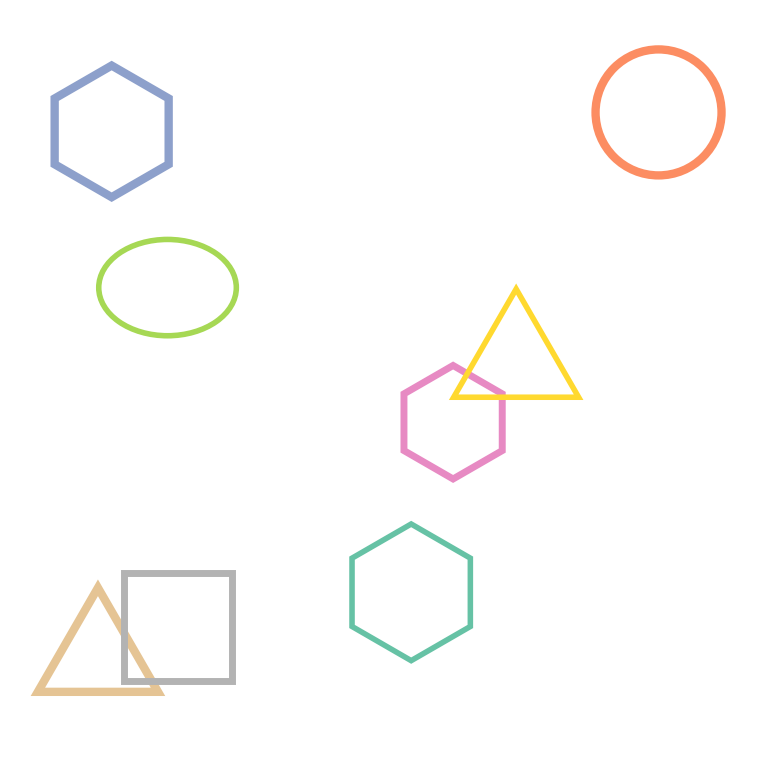[{"shape": "hexagon", "thickness": 2, "radius": 0.44, "center": [0.534, 0.231]}, {"shape": "circle", "thickness": 3, "radius": 0.41, "center": [0.855, 0.854]}, {"shape": "hexagon", "thickness": 3, "radius": 0.43, "center": [0.145, 0.829]}, {"shape": "hexagon", "thickness": 2.5, "radius": 0.37, "center": [0.588, 0.452]}, {"shape": "oval", "thickness": 2, "radius": 0.45, "center": [0.218, 0.627]}, {"shape": "triangle", "thickness": 2, "radius": 0.47, "center": [0.67, 0.531]}, {"shape": "triangle", "thickness": 3, "radius": 0.45, "center": [0.127, 0.147]}, {"shape": "square", "thickness": 2.5, "radius": 0.35, "center": [0.231, 0.186]}]